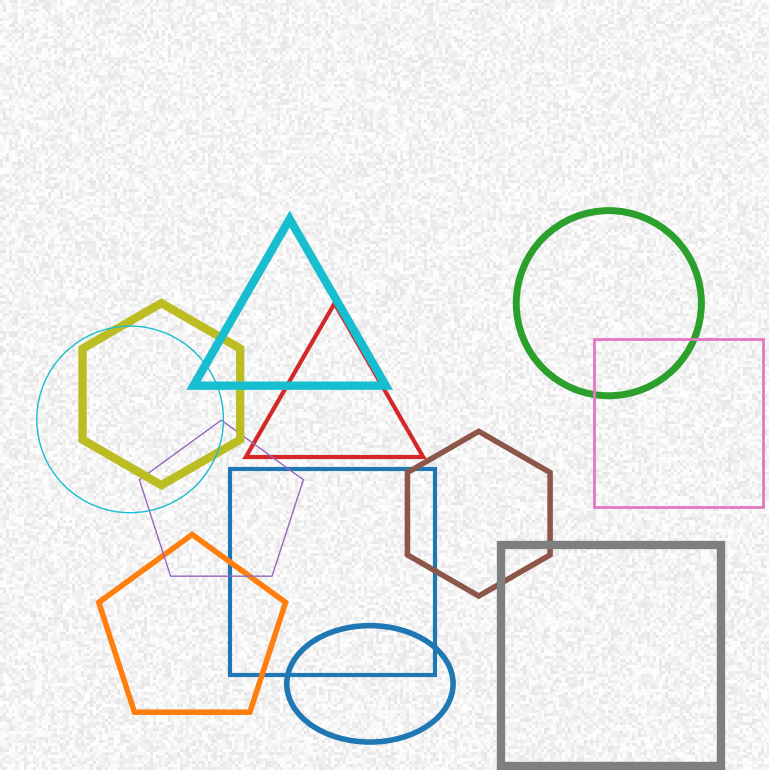[{"shape": "square", "thickness": 1.5, "radius": 0.67, "center": [0.431, 0.257]}, {"shape": "oval", "thickness": 2, "radius": 0.54, "center": [0.48, 0.112]}, {"shape": "pentagon", "thickness": 2, "radius": 0.64, "center": [0.25, 0.178]}, {"shape": "circle", "thickness": 2.5, "radius": 0.6, "center": [0.791, 0.606]}, {"shape": "triangle", "thickness": 1.5, "radius": 0.67, "center": [0.434, 0.473]}, {"shape": "pentagon", "thickness": 0.5, "radius": 0.56, "center": [0.287, 0.342]}, {"shape": "hexagon", "thickness": 2, "radius": 0.53, "center": [0.622, 0.333]}, {"shape": "square", "thickness": 1, "radius": 0.55, "center": [0.881, 0.451]}, {"shape": "square", "thickness": 3, "radius": 0.71, "center": [0.794, 0.149]}, {"shape": "hexagon", "thickness": 3, "radius": 0.59, "center": [0.21, 0.488]}, {"shape": "circle", "thickness": 0.5, "radius": 0.61, "center": [0.169, 0.455]}, {"shape": "triangle", "thickness": 3, "radius": 0.72, "center": [0.376, 0.571]}]